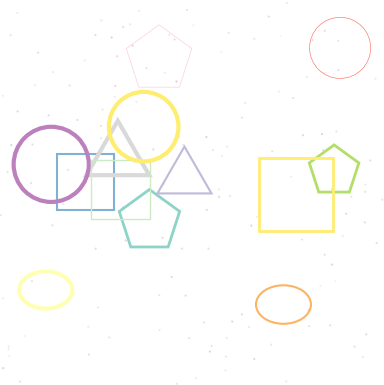[{"shape": "pentagon", "thickness": 2, "radius": 0.41, "center": [0.388, 0.425]}, {"shape": "oval", "thickness": 3, "radius": 0.34, "center": [0.119, 0.247]}, {"shape": "triangle", "thickness": 1.5, "radius": 0.41, "center": [0.479, 0.538]}, {"shape": "circle", "thickness": 0.5, "radius": 0.4, "center": [0.883, 0.876]}, {"shape": "square", "thickness": 1.5, "radius": 0.37, "center": [0.222, 0.527]}, {"shape": "oval", "thickness": 1.5, "radius": 0.36, "center": [0.736, 0.209]}, {"shape": "pentagon", "thickness": 2, "radius": 0.34, "center": [0.868, 0.556]}, {"shape": "pentagon", "thickness": 0.5, "radius": 0.45, "center": [0.413, 0.846]}, {"shape": "triangle", "thickness": 3, "radius": 0.47, "center": [0.306, 0.592]}, {"shape": "circle", "thickness": 3, "radius": 0.49, "center": [0.133, 0.573]}, {"shape": "square", "thickness": 1, "radius": 0.38, "center": [0.313, 0.509]}, {"shape": "square", "thickness": 2, "radius": 0.47, "center": [0.769, 0.496]}, {"shape": "circle", "thickness": 3, "radius": 0.45, "center": [0.373, 0.671]}]